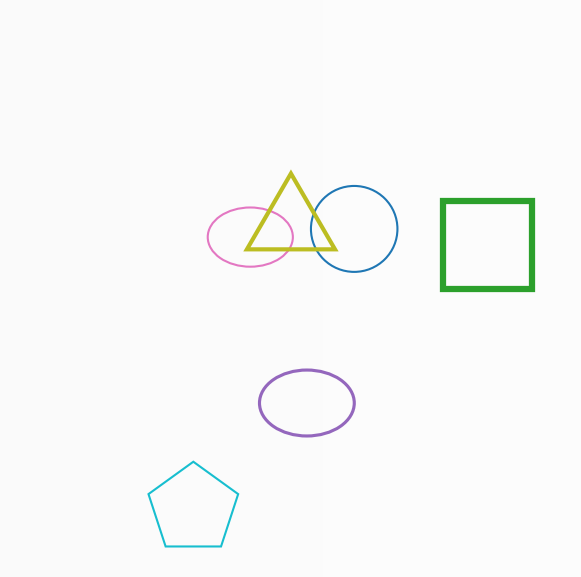[{"shape": "circle", "thickness": 1, "radius": 0.37, "center": [0.609, 0.603]}, {"shape": "square", "thickness": 3, "radius": 0.38, "center": [0.839, 0.575]}, {"shape": "oval", "thickness": 1.5, "radius": 0.41, "center": [0.528, 0.301]}, {"shape": "oval", "thickness": 1, "radius": 0.37, "center": [0.431, 0.589]}, {"shape": "triangle", "thickness": 2, "radius": 0.44, "center": [0.501, 0.611]}, {"shape": "pentagon", "thickness": 1, "radius": 0.41, "center": [0.333, 0.118]}]